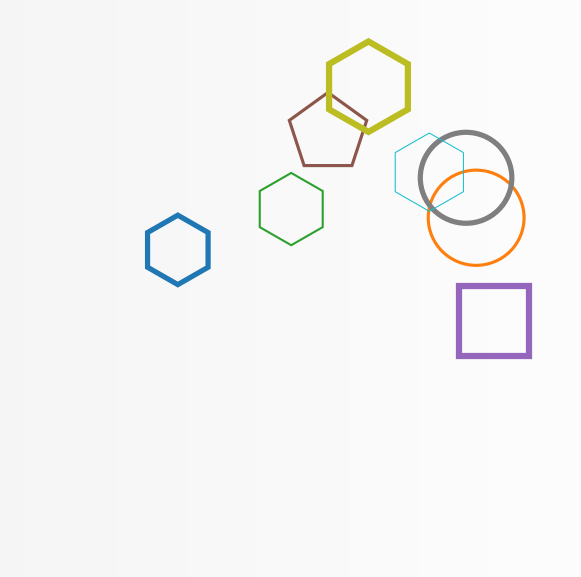[{"shape": "hexagon", "thickness": 2.5, "radius": 0.3, "center": [0.306, 0.566]}, {"shape": "circle", "thickness": 1.5, "radius": 0.41, "center": [0.819, 0.622]}, {"shape": "hexagon", "thickness": 1, "radius": 0.31, "center": [0.501, 0.637]}, {"shape": "square", "thickness": 3, "radius": 0.3, "center": [0.85, 0.443]}, {"shape": "pentagon", "thickness": 1.5, "radius": 0.35, "center": [0.564, 0.769]}, {"shape": "circle", "thickness": 2.5, "radius": 0.39, "center": [0.802, 0.691]}, {"shape": "hexagon", "thickness": 3, "radius": 0.39, "center": [0.634, 0.849]}, {"shape": "hexagon", "thickness": 0.5, "radius": 0.34, "center": [0.739, 0.701]}]